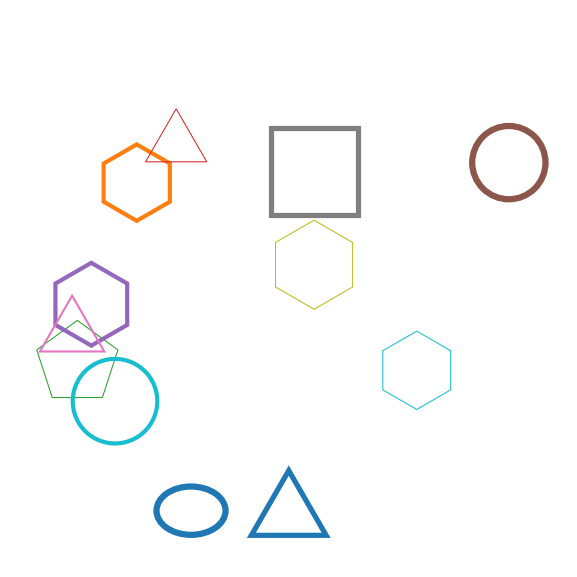[{"shape": "oval", "thickness": 3, "radius": 0.3, "center": [0.331, 0.115]}, {"shape": "triangle", "thickness": 2.5, "radius": 0.37, "center": [0.5, 0.11]}, {"shape": "hexagon", "thickness": 2, "radius": 0.33, "center": [0.237, 0.683]}, {"shape": "pentagon", "thickness": 0.5, "radius": 0.37, "center": [0.134, 0.37]}, {"shape": "triangle", "thickness": 0.5, "radius": 0.31, "center": [0.305, 0.75]}, {"shape": "hexagon", "thickness": 2, "radius": 0.36, "center": [0.158, 0.472]}, {"shape": "circle", "thickness": 3, "radius": 0.32, "center": [0.881, 0.718]}, {"shape": "triangle", "thickness": 1, "radius": 0.32, "center": [0.125, 0.423]}, {"shape": "square", "thickness": 2.5, "radius": 0.38, "center": [0.545, 0.702]}, {"shape": "hexagon", "thickness": 0.5, "radius": 0.39, "center": [0.544, 0.541]}, {"shape": "hexagon", "thickness": 0.5, "radius": 0.34, "center": [0.722, 0.358]}, {"shape": "circle", "thickness": 2, "radius": 0.37, "center": [0.199, 0.304]}]